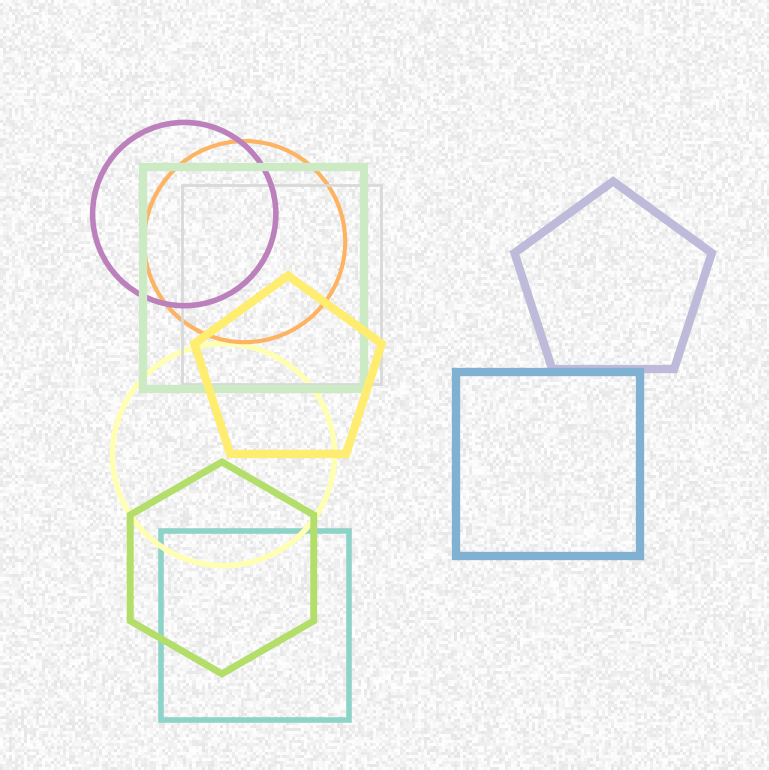[{"shape": "square", "thickness": 2, "radius": 0.61, "center": [0.331, 0.188]}, {"shape": "circle", "thickness": 2, "radius": 0.72, "center": [0.29, 0.41]}, {"shape": "pentagon", "thickness": 3, "radius": 0.67, "center": [0.796, 0.63]}, {"shape": "square", "thickness": 3, "radius": 0.6, "center": [0.712, 0.398]}, {"shape": "circle", "thickness": 1.5, "radius": 0.65, "center": [0.318, 0.686]}, {"shape": "hexagon", "thickness": 2.5, "radius": 0.69, "center": [0.288, 0.262]}, {"shape": "square", "thickness": 1, "radius": 0.65, "center": [0.366, 0.63]}, {"shape": "circle", "thickness": 2, "radius": 0.6, "center": [0.239, 0.722]}, {"shape": "square", "thickness": 3, "radius": 0.72, "center": [0.329, 0.639]}, {"shape": "pentagon", "thickness": 3, "radius": 0.64, "center": [0.374, 0.514]}]